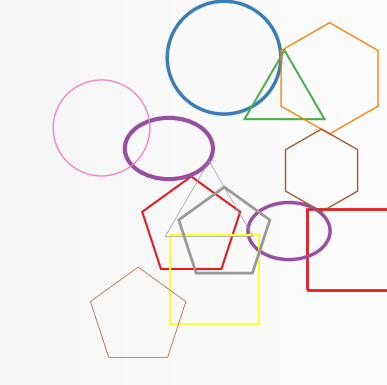[{"shape": "square", "thickness": 2, "radius": 0.52, "center": [0.897, 0.351]}, {"shape": "pentagon", "thickness": 1.5, "radius": 0.66, "center": [0.493, 0.409]}, {"shape": "circle", "thickness": 2.5, "radius": 0.73, "center": [0.578, 0.85]}, {"shape": "triangle", "thickness": 1.5, "radius": 0.6, "center": [0.734, 0.75]}, {"shape": "oval", "thickness": 3, "radius": 0.57, "center": [0.436, 0.614]}, {"shape": "oval", "thickness": 2.5, "radius": 0.53, "center": [0.746, 0.4]}, {"shape": "hexagon", "thickness": 1, "radius": 0.72, "center": [0.85, 0.797]}, {"shape": "square", "thickness": 1.5, "radius": 0.58, "center": [0.553, 0.275]}, {"shape": "hexagon", "thickness": 1, "radius": 0.54, "center": [0.83, 0.557]}, {"shape": "pentagon", "thickness": 0.5, "radius": 0.65, "center": [0.357, 0.177]}, {"shape": "circle", "thickness": 1, "radius": 0.62, "center": [0.262, 0.668]}, {"shape": "pentagon", "thickness": 2, "radius": 0.62, "center": [0.579, 0.391]}, {"shape": "triangle", "thickness": 0.5, "radius": 0.65, "center": [0.54, 0.451]}]